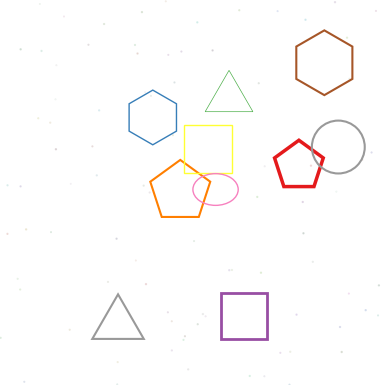[{"shape": "pentagon", "thickness": 2.5, "radius": 0.33, "center": [0.776, 0.569]}, {"shape": "hexagon", "thickness": 1, "radius": 0.36, "center": [0.397, 0.695]}, {"shape": "triangle", "thickness": 0.5, "radius": 0.36, "center": [0.595, 0.746]}, {"shape": "square", "thickness": 2, "radius": 0.3, "center": [0.634, 0.179]}, {"shape": "pentagon", "thickness": 1.5, "radius": 0.41, "center": [0.468, 0.503]}, {"shape": "square", "thickness": 1, "radius": 0.31, "center": [0.54, 0.613]}, {"shape": "hexagon", "thickness": 1.5, "radius": 0.42, "center": [0.842, 0.837]}, {"shape": "oval", "thickness": 1, "radius": 0.29, "center": [0.56, 0.508]}, {"shape": "triangle", "thickness": 1.5, "radius": 0.39, "center": [0.307, 0.158]}, {"shape": "circle", "thickness": 1.5, "radius": 0.34, "center": [0.879, 0.618]}]